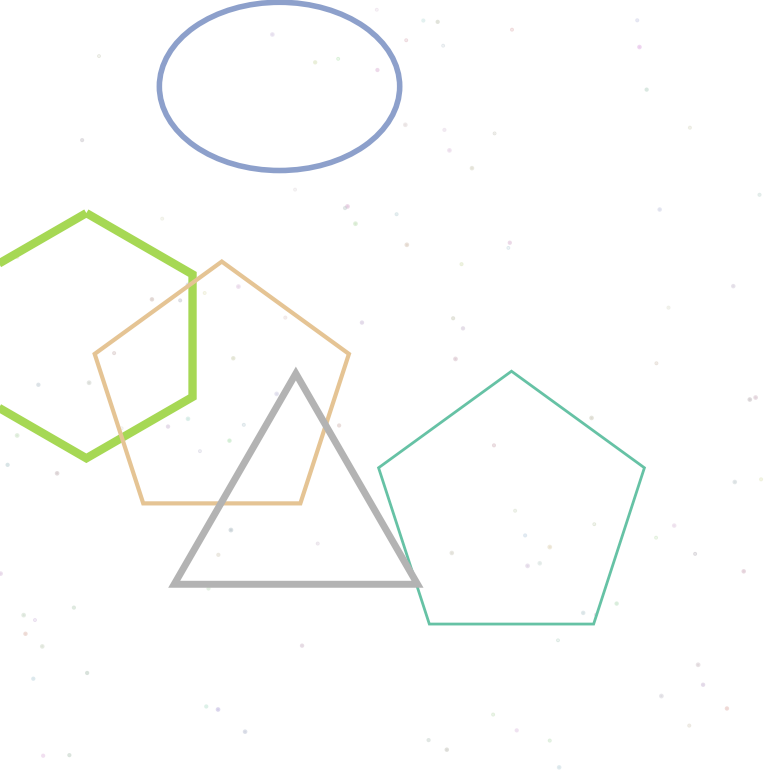[{"shape": "pentagon", "thickness": 1, "radius": 0.91, "center": [0.664, 0.336]}, {"shape": "oval", "thickness": 2, "radius": 0.78, "center": [0.363, 0.888]}, {"shape": "hexagon", "thickness": 3, "radius": 0.8, "center": [0.112, 0.564]}, {"shape": "pentagon", "thickness": 1.5, "radius": 0.87, "center": [0.288, 0.487]}, {"shape": "triangle", "thickness": 2.5, "radius": 0.91, "center": [0.384, 0.332]}]